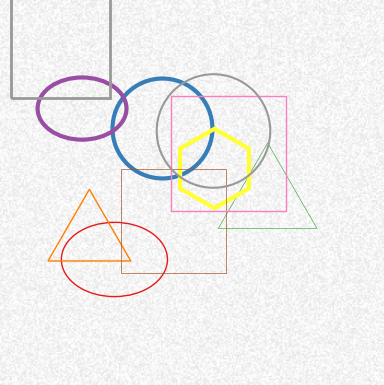[{"shape": "oval", "thickness": 1, "radius": 0.69, "center": [0.297, 0.326]}, {"shape": "circle", "thickness": 3, "radius": 0.65, "center": [0.422, 0.666]}, {"shape": "triangle", "thickness": 0.5, "radius": 0.74, "center": [0.695, 0.481]}, {"shape": "oval", "thickness": 3, "radius": 0.58, "center": [0.213, 0.718]}, {"shape": "triangle", "thickness": 1, "radius": 0.62, "center": [0.232, 0.384]}, {"shape": "hexagon", "thickness": 3, "radius": 0.52, "center": [0.557, 0.562]}, {"shape": "square", "thickness": 0.5, "radius": 0.68, "center": [0.451, 0.426]}, {"shape": "square", "thickness": 1, "radius": 0.75, "center": [0.593, 0.6]}, {"shape": "circle", "thickness": 1.5, "radius": 0.74, "center": [0.554, 0.66]}, {"shape": "square", "thickness": 2, "radius": 0.65, "center": [0.157, 0.875]}]